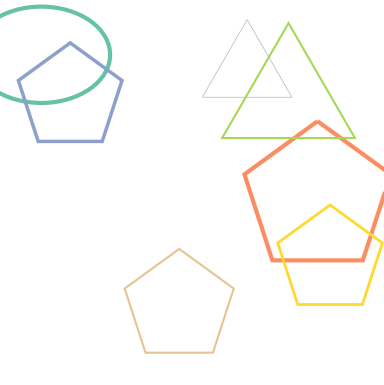[{"shape": "oval", "thickness": 3, "radius": 0.89, "center": [0.107, 0.858]}, {"shape": "pentagon", "thickness": 3, "radius": 1.0, "center": [0.825, 0.485]}, {"shape": "pentagon", "thickness": 2.5, "radius": 0.71, "center": [0.182, 0.747]}, {"shape": "triangle", "thickness": 1.5, "radius": 1.0, "center": [0.749, 0.741]}, {"shape": "pentagon", "thickness": 2, "radius": 0.71, "center": [0.857, 0.325]}, {"shape": "pentagon", "thickness": 1.5, "radius": 0.74, "center": [0.465, 0.204]}, {"shape": "triangle", "thickness": 0.5, "radius": 0.67, "center": [0.642, 0.815]}]